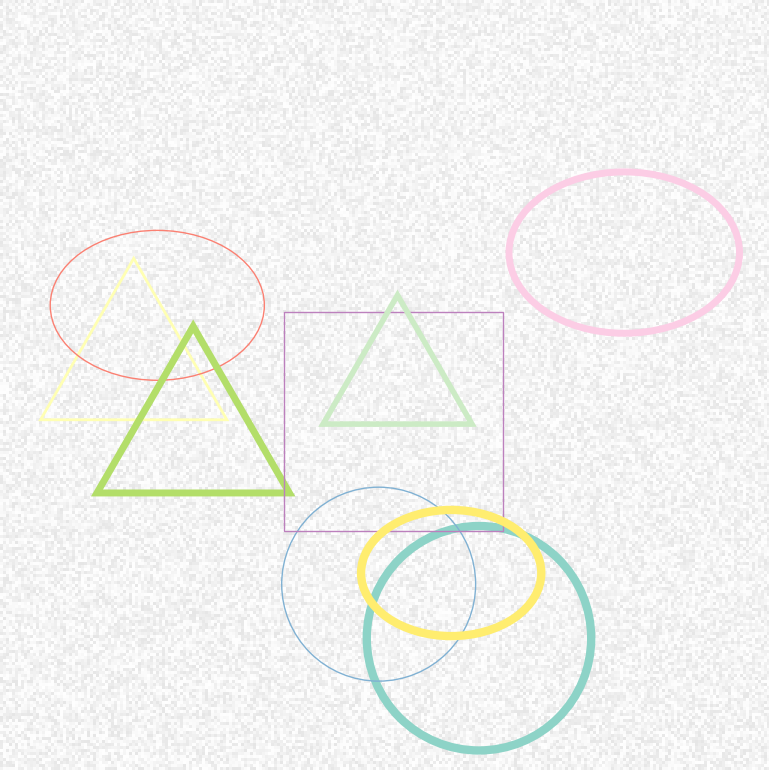[{"shape": "circle", "thickness": 3, "radius": 0.73, "center": [0.622, 0.171]}, {"shape": "triangle", "thickness": 1, "radius": 0.7, "center": [0.174, 0.525]}, {"shape": "oval", "thickness": 0.5, "radius": 0.7, "center": [0.204, 0.603]}, {"shape": "circle", "thickness": 0.5, "radius": 0.63, "center": [0.492, 0.241]}, {"shape": "triangle", "thickness": 2.5, "radius": 0.72, "center": [0.251, 0.432]}, {"shape": "oval", "thickness": 2.5, "radius": 0.75, "center": [0.811, 0.672]}, {"shape": "square", "thickness": 0.5, "radius": 0.71, "center": [0.511, 0.453]}, {"shape": "triangle", "thickness": 2, "radius": 0.56, "center": [0.516, 0.505]}, {"shape": "oval", "thickness": 3, "radius": 0.59, "center": [0.586, 0.256]}]